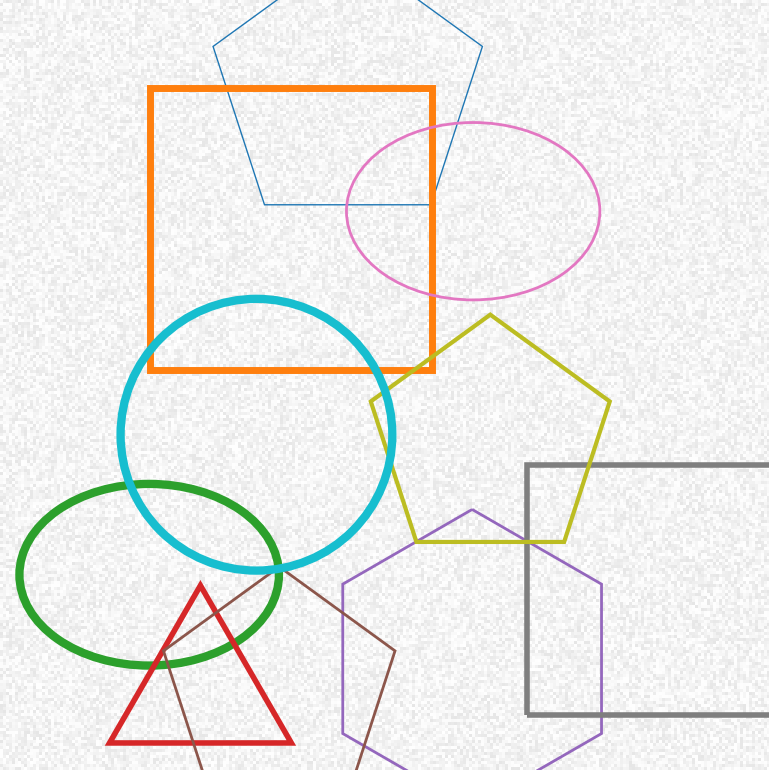[{"shape": "pentagon", "thickness": 0.5, "radius": 0.92, "center": [0.452, 0.883]}, {"shape": "square", "thickness": 2.5, "radius": 0.92, "center": [0.378, 0.703]}, {"shape": "oval", "thickness": 3, "radius": 0.84, "center": [0.194, 0.254]}, {"shape": "triangle", "thickness": 2, "radius": 0.68, "center": [0.26, 0.103]}, {"shape": "hexagon", "thickness": 1, "radius": 0.97, "center": [0.613, 0.144]}, {"shape": "pentagon", "thickness": 1, "radius": 0.79, "center": [0.363, 0.106]}, {"shape": "oval", "thickness": 1, "radius": 0.82, "center": [0.615, 0.726]}, {"shape": "square", "thickness": 2, "radius": 0.81, "center": [0.846, 0.234]}, {"shape": "pentagon", "thickness": 1.5, "radius": 0.82, "center": [0.637, 0.428]}, {"shape": "circle", "thickness": 3, "radius": 0.88, "center": [0.333, 0.435]}]